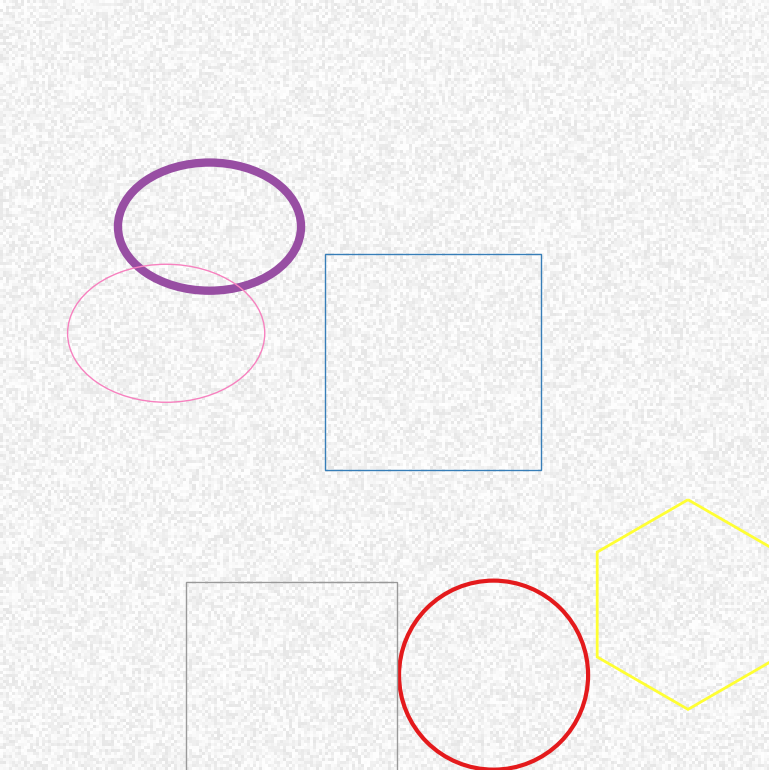[{"shape": "circle", "thickness": 1.5, "radius": 0.61, "center": [0.641, 0.123]}, {"shape": "square", "thickness": 0.5, "radius": 0.7, "center": [0.563, 0.53]}, {"shape": "oval", "thickness": 3, "radius": 0.59, "center": [0.272, 0.706]}, {"shape": "hexagon", "thickness": 1, "radius": 0.68, "center": [0.894, 0.215]}, {"shape": "oval", "thickness": 0.5, "radius": 0.64, "center": [0.216, 0.567]}, {"shape": "square", "thickness": 0.5, "radius": 0.68, "center": [0.379, 0.107]}]